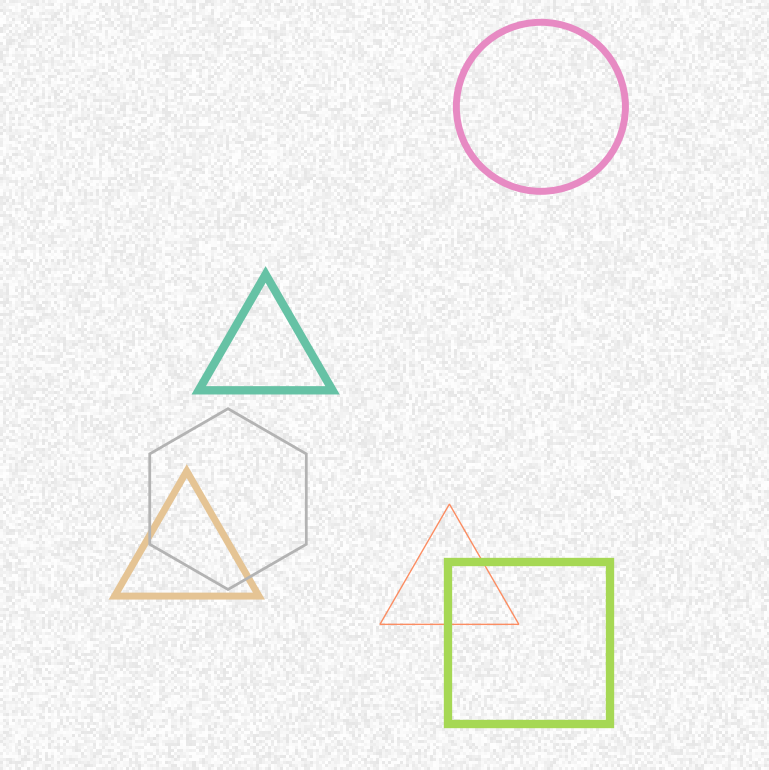[{"shape": "triangle", "thickness": 3, "radius": 0.5, "center": [0.345, 0.543]}, {"shape": "triangle", "thickness": 0.5, "radius": 0.52, "center": [0.584, 0.241]}, {"shape": "circle", "thickness": 2.5, "radius": 0.55, "center": [0.702, 0.861]}, {"shape": "square", "thickness": 3, "radius": 0.53, "center": [0.687, 0.164]}, {"shape": "triangle", "thickness": 2.5, "radius": 0.54, "center": [0.243, 0.28]}, {"shape": "hexagon", "thickness": 1, "radius": 0.59, "center": [0.296, 0.352]}]